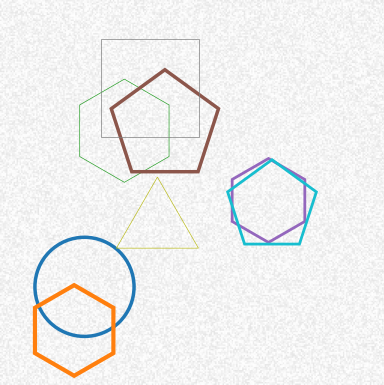[{"shape": "circle", "thickness": 2.5, "radius": 0.64, "center": [0.219, 0.255]}, {"shape": "hexagon", "thickness": 3, "radius": 0.59, "center": [0.193, 0.142]}, {"shape": "hexagon", "thickness": 0.5, "radius": 0.67, "center": [0.323, 0.66]}, {"shape": "hexagon", "thickness": 2, "radius": 0.54, "center": [0.697, 0.479]}, {"shape": "pentagon", "thickness": 2.5, "radius": 0.73, "center": [0.428, 0.672]}, {"shape": "square", "thickness": 0.5, "radius": 0.64, "center": [0.389, 0.771]}, {"shape": "triangle", "thickness": 0.5, "radius": 0.62, "center": [0.409, 0.417]}, {"shape": "pentagon", "thickness": 2, "radius": 0.61, "center": [0.707, 0.464]}]